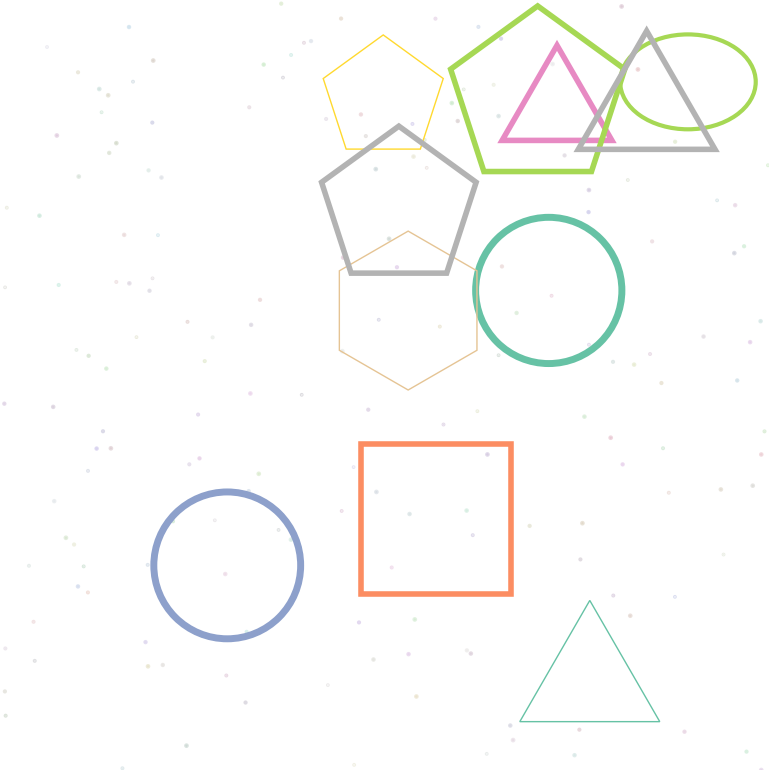[{"shape": "circle", "thickness": 2.5, "radius": 0.47, "center": [0.713, 0.623]}, {"shape": "triangle", "thickness": 0.5, "radius": 0.52, "center": [0.766, 0.115]}, {"shape": "square", "thickness": 2, "radius": 0.49, "center": [0.566, 0.326]}, {"shape": "circle", "thickness": 2.5, "radius": 0.48, "center": [0.295, 0.266]}, {"shape": "triangle", "thickness": 2, "radius": 0.41, "center": [0.723, 0.859]}, {"shape": "pentagon", "thickness": 2, "radius": 0.59, "center": [0.698, 0.873]}, {"shape": "oval", "thickness": 1.5, "radius": 0.44, "center": [0.893, 0.894]}, {"shape": "pentagon", "thickness": 0.5, "radius": 0.41, "center": [0.498, 0.873]}, {"shape": "hexagon", "thickness": 0.5, "radius": 0.52, "center": [0.53, 0.597]}, {"shape": "pentagon", "thickness": 2, "radius": 0.53, "center": [0.518, 0.731]}, {"shape": "triangle", "thickness": 2, "radius": 0.51, "center": [0.84, 0.857]}]